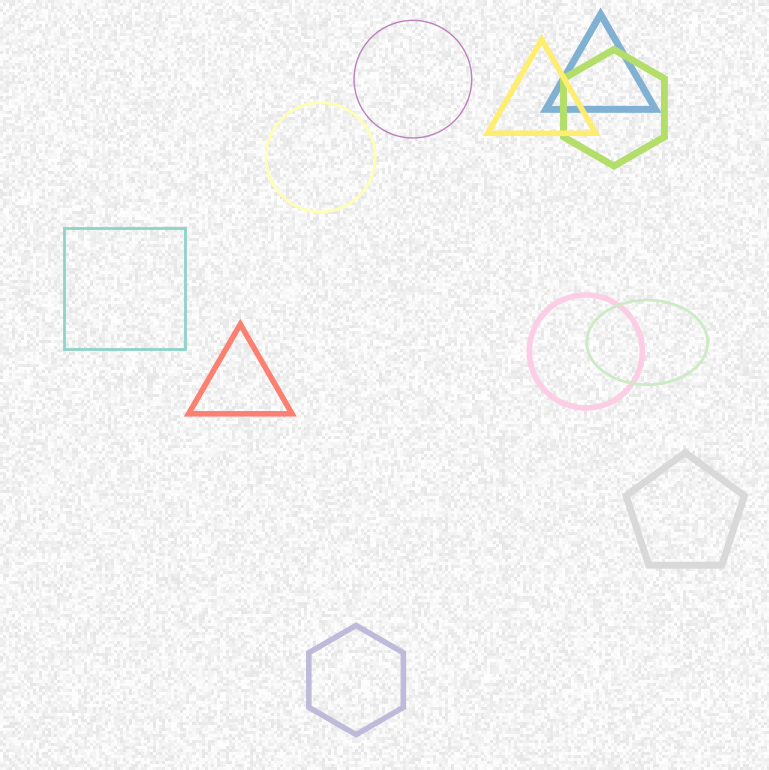[{"shape": "square", "thickness": 1, "radius": 0.39, "center": [0.162, 0.625]}, {"shape": "circle", "thickness": 1, "radius": 0.35, "center": [0.416, 0.796]}, {"shape": "hexagon", "thickness": 2, "radius": 0.35, "center": [0.462, 0.117]}, {"shape": "triangle", "thickness": 2, "radius": 0.39, "center": [0.312, 0.501]}, {"shape": "triangle", "thickness": 2.5, "radius": 0.41, "center": [0.78, 0.899]}, {"shape": "hexagon", "thickness": 2.5, "radius": 0.38, "center": [0.797, 0.86]}, {"shape": "circle", "thickness": 2, "radius": 0.37, "center": [0.761, 0.544]}, {"shape": "pentagon", "thickness": 2.5, "radius": 0.4, "center": [0.89, 0.331]}, {"shape": "circle", "thickness": 0.5, "radius": 0.38, "center": [0.536, 0.897]}, {"shape": "oval", "thickness": 1, "radius": 0.39, "center": [0.84, 0.555]}, {"shape": "triangle", "thickness": 2, "radius": 0.41, "center": [0.703, 0.867]}]